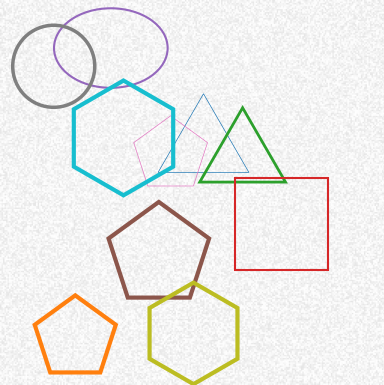[{"shape": "triangle", "thickness": 0.5, "radius": 0.68, "center": [0.529, 0.62]}, {"shape": "pentagon", "thickness": 3, "radius": 0.55, "center": [0.195, 0.122]}, {"shape": "triangle", "thickness": 2, "radius": 0.64, "center": [0.63, 0.591]}, {"shape": "square", "thickness": 1.5, "radius": 0.6, "center": [0.731, 0.418]}, {"shape": "oval", "thickness": 1.5, "radius": 0.74, "center": [0.288, 0.875]}, {"shape": "pentagon", "thickness": 3, "radius": 0.69, "center": [0.413, 0.338]}, {"shape": "pentagon", "thickness": 0.5, "radius": 0.5, "center": [0.443, 0.598]}, {"shape": "circle", "thickness": 2.5, "radius": 0.53, "center": [0.14, 0.828]}, {"shape": "hexagon", "thickness": 3, "radius": 0.66, "center": [0.503, 0.134]}, {"shape": "hexagon", "thickness": 3, "radius": 0.75, "center": [0.321, 0.642]}]